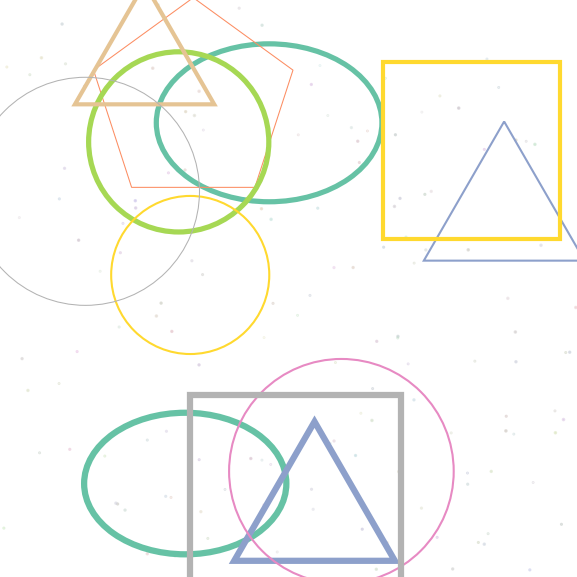[{"shape": "oval", "thickness": 2.5, "radius": 0.98, "center": [0.466, 0.786]}, {"shape": "oval", "thickness": 3, "radius": 0.88, "center": [0.321, 0.162]}, {"shape": "pentagon", "thickness": 0.5, "radius": 0.91, "center": [0.335, 0.822]}, {"shape": "triangle", "thickness": 3, "radius": 0.8, "center": [0.545, 0.108]}, {"shape": "triangle", "thickness": 1, "radius": 0.8, "center": [0.873, 0.628]}, {"shape": "circle", "thickness": 1, "radius": 0.97, "center": [0.591, 0.183]}, {"shape": "circle", "thickness": 2.5, "radius": 0.78, "center": [0.309, 0.753]}, {"shape": "square", "thickness": 2, "radius": 0.77, "center": [0.817, 0.738]}, {"shape": "circle", "thickness": 1, "radius": 0.68, "center": [0.329, 0.523]}, {"shape": "triangle", "thickness": 2, "radius": 0.7, "center": [0.25, 0.888]}, {"shape": "circle", "thickness": 0.5, "radius": 0.99, "center": [0.148, 0.668]}, {"shape": "square", "thickness": 3, "radius": 0.91, "center": [0.512, 0.133]}]